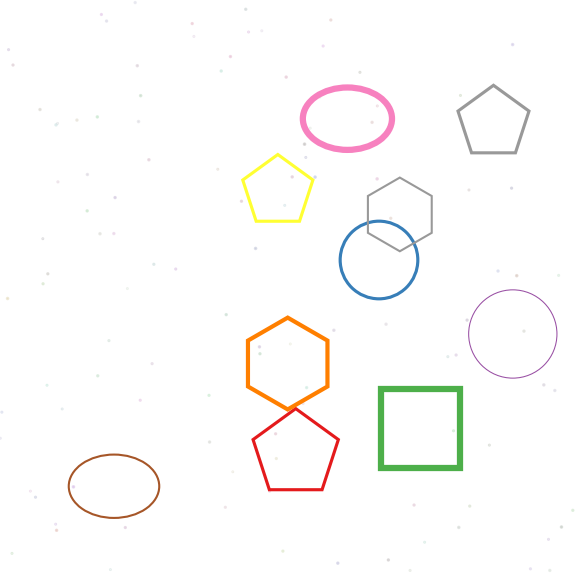[{"shape": "pentagon", "thickness": 1.5, "radius": 0.39, "center": [0.512, 0.214]}, {"shape": "circle", "thickness": 1.5, "radius": 0.34, "center": [0.656, 0.549]}, {"shape": "square", "thickness": 3, "radius": 0.34, "center": [0.728, 0.257]}, {"shape": "circle", "thickness": 0.5, "radius": 0.38, "center": [0.888, 0.421]}, {"shape": "hexagon", "thickness": 2, "radius": 0.4, "center": [0.498, 0.37]}, {"shape": "pentagon", "thickness": 1.5, "radius": 0.32, "center": [0.481, 0.668]}, {"shape": "oval", "thickness": 1, "radius": 0.39, "center": [0.197, 0.157]}, {"shape": "oval", "thickness": 3, "radius": 0.39, "center": [0.602, 0.794]}, {"shape": "hexagon", "thickness": 1, "radius": 0.32, "center": [0.692, 0.628]}, {"shape": "pentagon", "thickness": 1.5, "radius": 0.32, "center": [0.855, 0.787]}]